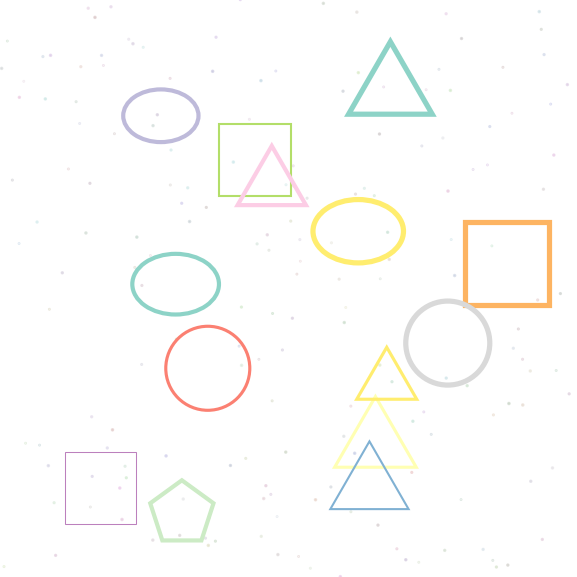[{"shape": "triangle", "thickness": 2.5, "radius": 0.42, "center": [0.676, 0.843]}, {"shape": "oval", "thickness": 2, "radius": 0.38, "center": [0.304, 0.507]}, {"shape": "triangle", "thickness": 1.5, "radius": 0.41, "center": [0.65, 0.231]}, {"shape": "oval", "thickness": 2, "radius": 0.33, "center": [0.279, 0.799]}, {"shape": "circle", "thickness": 1.5, "radius": 0.36, "center": [0.36, 0.361]}, {"shape": "triangle", "thickness": 1, "radius": 0.39, "center": [0.64, 0.157]}, {"shape": "square", "thickness": 2.5, "radius": 0.36, "center": [0.878, 0.543]}, {"shape": "square", "thickness": 1, "radius": 0.31, "center": [0.442, 0.722]}, {"shape": "triangle", "thickness": 2, "radius": 0.34, "center": [0.471, 0.678]}, {"shape": "circle", "thickness": 2.5, "radius": 0.36, "center": [0.775, 0.405]}, {"shape": "square", "thickness": 0.5, "radius": 0.31, "center": [0.174, 0.154]}, {"shape": "pentagon", "thickness": 2, "radius": 0.29, "center": [0.315, 0.11]}, {"shape": "triangle", "thickness": 1.5, "radius": 0.3, "center": [0.67, 0.338]}, {"shape": "oval", "thickness": 2.5, "radius": 0.39, "center": [0.62, 0.599]}]